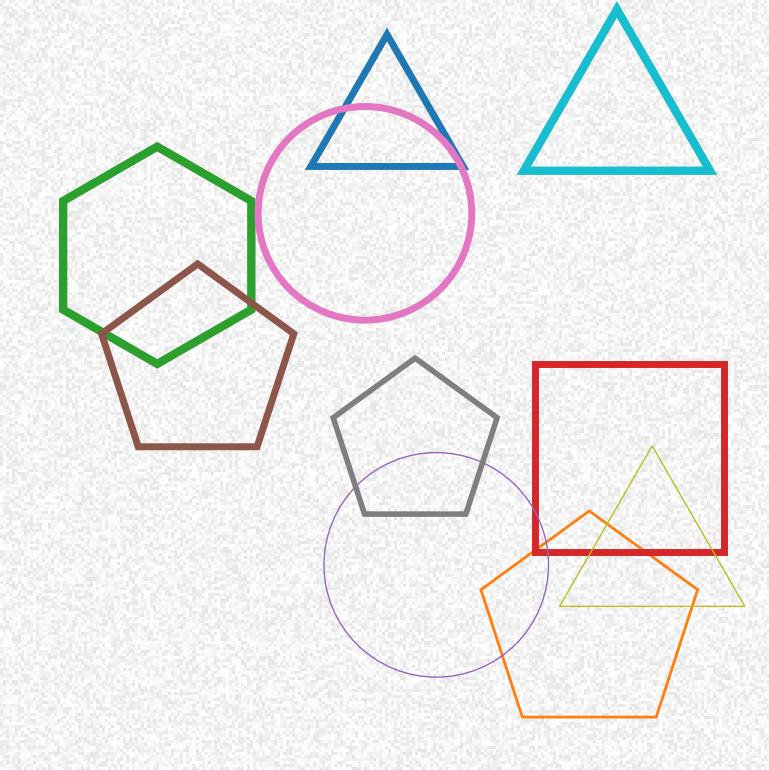[{"shape": "triangle", "thickness": 2.5, "radius": 0.57, "center": [0.503, 0.841]}, {"shape": "pentagon", "thickness": 1, "radius": 0.74, "center": [0.765, 0.188]}, {"shape": "hexagon", "thickness": 3, "radius": 0.71, "center": [0.204, 0.668]}, {"shape": "square", "thickness": 2.5, "radius": 0.61, "center": [0.817, 0.405]}, {"shape": "circle", "thickness": 0.5, "radius": 0.73, "center": [0.567, 0.266]}, {"shape": "pentagon", "thickness": 2.5, "radius": 0.66, "center": [0.257, 0.526]}, {"shape": "circle", "thickness": 2.5, "radius": 0.69, "center": [0.474, 0.723]}, {"shape": "pentagon", "thickness": 2, "radius": 0.56, "center": [0.539, 0.423]}, {"shape": "triangle", "thickness": 0.5, "radius": 0.69, "center": [0.847, 0.282]}, {"shape": "triangle", "thickness": 3, "radius": 0.7, "center": [0.801, 0.848]}]